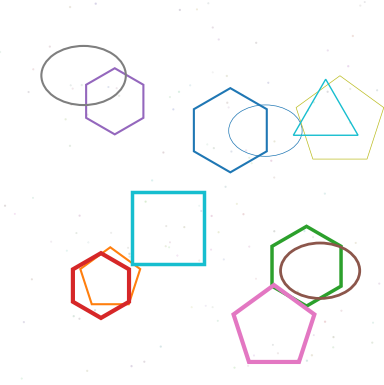[{"shape": "oval", "thickness": 0.5, "radius": 0.48, "center": [0.689, 0.661]}, {"shape": "hexagon", "thickness": 1.5, "radius": 0.55, "center": [0.598, 0.662]}, {"shape": "pentagon", "thickness": 1.5, "radius": 0.41, "center": [0.286, 0.276]}, {"shape": "hexagon", "thickness": 2.5, "radius": 0.52, "center": [0.796, 0.308]}, {"shape": "hexagon", "thickness": 3, "radius": 0.42, "center": [0.262, 0.258]}, {"shape": "hexagon", "thickness": 1.5, "radius": 0.43, "center": [0.298, 0.737]}, {"shape": "oval", "thickness": 2, "radius": 0.51, "center": [0.832, 0.297]}, {"shape": "pentagon", "thickness": 3, "radius": 0.55, "center": [0.712, 0.149]}, {"shape": "oval", "thickness": 1.5, "radius": 0.55, "center": [0.217, 0.804]}, {"shape": "pentagon", "thickness": 0.5, "radius": 0.6, "center": [0.883, 0.684]}, {"shape": "triangle", "thickness": 1, "radius": 0.49, "center": [0.846, 0.697]}, {"shape": "square", "thickness": 2.5, "radius": 0.47, "center": [0.436, 0.408]}]